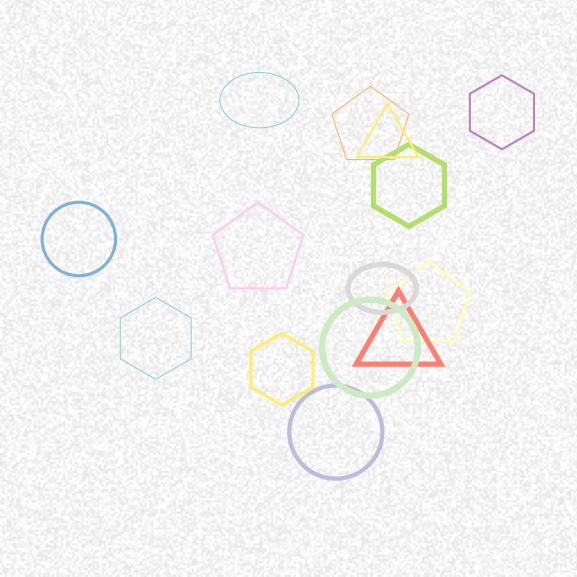[{"shape": "oval", "thickness": 0.5, "radius": 0.34, "center": [0.449, 0.826]}, {"shape": "hexagon", "thickness": 0.5, "radius": 0.35, "center": [0.27, 0.413]}, {"shape": "pentagon", "thickness": 1, "radius": 0.38, "center": [0.742, 0.47]}, {"shape": "circle", "thickness": 2, "radius": 0.4, "center": [0.582, 0.251]}, {"shape": "triangle", "thickness": 2.5, "radius": 0.42, "center": [0.69, 0.411]}, {"shape": "circle", "thickness": 1.5, "radius": 0.32, "center": [0.137, 0.585]}, {"shape": "pentagon", "thickness": 0.5, "radius": 0.35, "center": [0.641, 0.78]}, {"shape": "hexagon", "thickness": 2.5, "radius": 0.35, "center": [0.708, 0.678]}, {"shape": "pentagon", "thickness": 1, "radius": 0.41, "center": [0.447, 0.567]}, {"shape": "oval", "thickness": 2.5, "radius": 0.3, "center": [0.662, 0.5]}, {"shape": "hexagon", "thickness": 1, "radius": 0.32, "center": [0.869, 0.805]}, {"shape": "circle", "thickness": 3, "radius": 0.42, "center": [0.641, 0.397]}, {"shape": "hexagon", "thickness": 1.5, "radius": 0.31, "center": [0.488, 0.36]}, {"shape": "triangle", "thickness": 1, "radius": 0.31, "center": [0.671, 0.758]}]